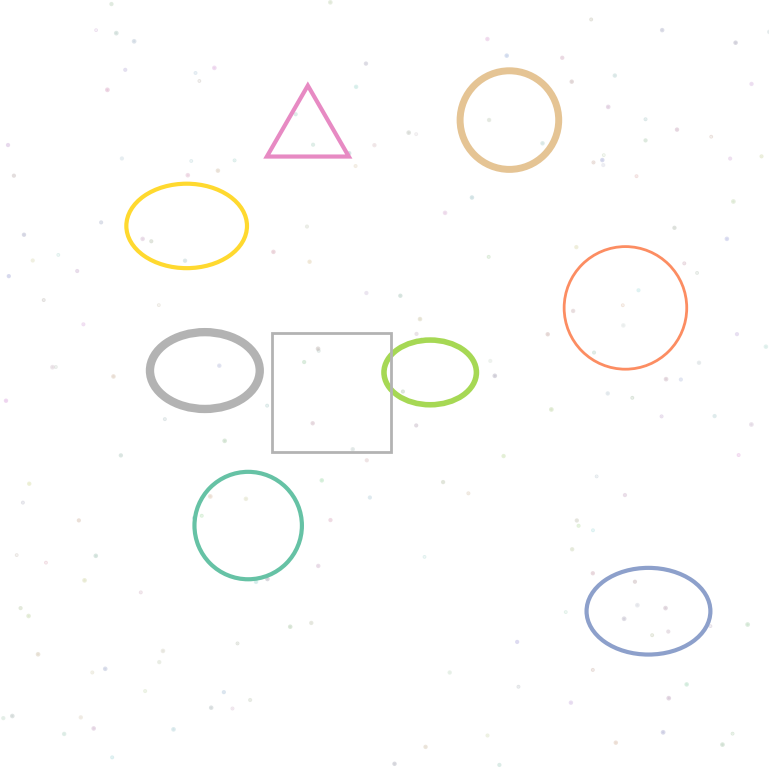[{"shape": "circle", "thickness": 1.5, "radius": 0.35, "center": [0.322, 0.317]}, {"shape": "circle", "thickness": 1, "radius": 0.4, "center": [0.812, 0.6]}, {"shape": "oval", "thickness": 1.5, "radius": 0.4, "center": [0.842, 0.206]}, {"shape": "triangle", "thickness": 1.5, "radius": 0.31, "center": [0.4, 0.827]}, {"shape": "oval", "thickness": 2, "radius": 0.3, "center": [0.559, 0.516]}, {"shape": "oval", "thickness": 1.5, "radius": 0.39, "center": [0.242, 0.707]}, {"shape": "circle", "thickness": 2.5, "radius": 0.32, "center": [0.662, 0.844]}, {"shape": "square", "thickness": 1, "radius": 0.39, "center": [0.431, 0.49]}, {"shape": "oval", "thickness": 3, "radius": 0.36, "center": [0.266, 0.519]}]